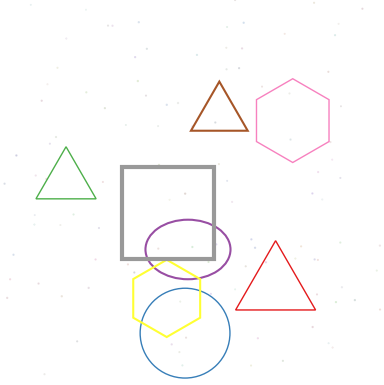[{"shape": "triangle", "thickness": 1, "radius": 0.6, "center": [0.716, 0.255]}, {"shape": "circle", "thickness": 1, "radius": 0.58, "center": [0.481, 0.135]}, {"shape": "triangle", "thickness": 1, "radius": 0.45, "center": [0.172, 0.529]}, {"shape": "oval", "thickness": 1.5, "radius": 0.55, "center": [0.488, 0.352]}, {"shape": "hexagon", "thickness": 1.5, "radius": 0.5, "center": [0.433, 0.225]}, {"shape": "triangle", "thickness": 1.5, "radius": 0.43, "center": [0.57, 0.703]}, {"shape": "hexagon", "thickness": 1, "radius": 0.54, "center": [0.76, 0.687]}, {"shape": "square", "thickness": 3, "radius": 0.6, "center": [0.436, 0.446]}]